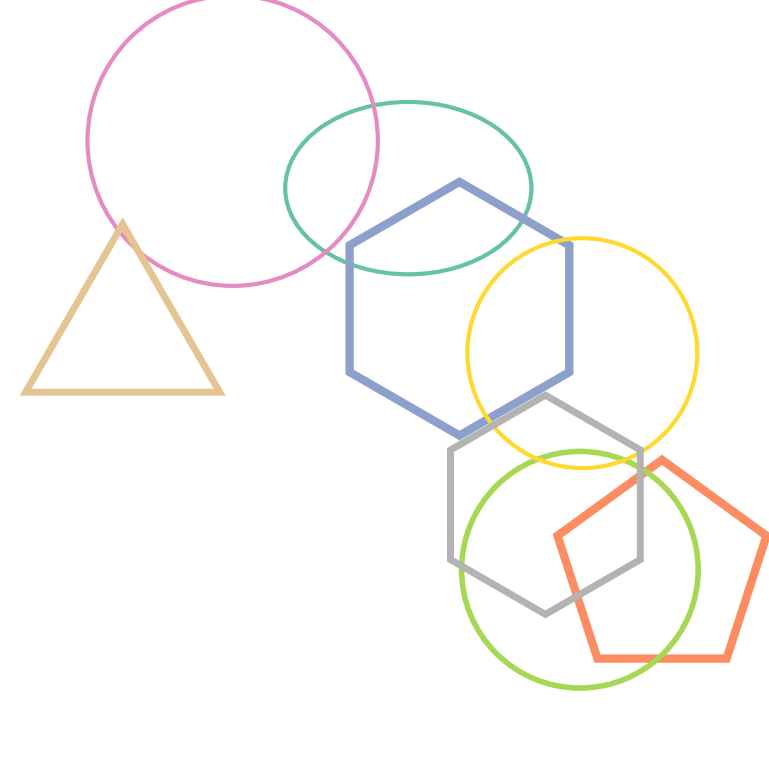[{"shape": "oval", "thickness": 1.5, "radius": 0.8, "center": [0.53, 0.756]}, {"shape": "pentagon", "thickness": 3, "radius": 0.71, "center": [0.86, 0.26]}, {"shape": "hexagon", "thickness": 3, "radius": 0.82, "center": [0.597, 0.599]}, {"shape": "circle", "thickness": 1.5, "radius": 0.94, "center": [0.302, 0.817]}, {"shape": "circle", "thickness": 2, "radius": 0.77, "center": [0.753, 0.26]}, {"shape": "circle", "thickness": 1.5, "radius": 0.75, "center": [0.756, 0.541]}, {"shape": "triangle", "thickness": 2.5, "radius": 0.73, "center": [0.159, 0.563]}, {"shape": "hexagon", "thickness": 2.5, "radius": 0.71, "center": [0.708, 0.344]}]